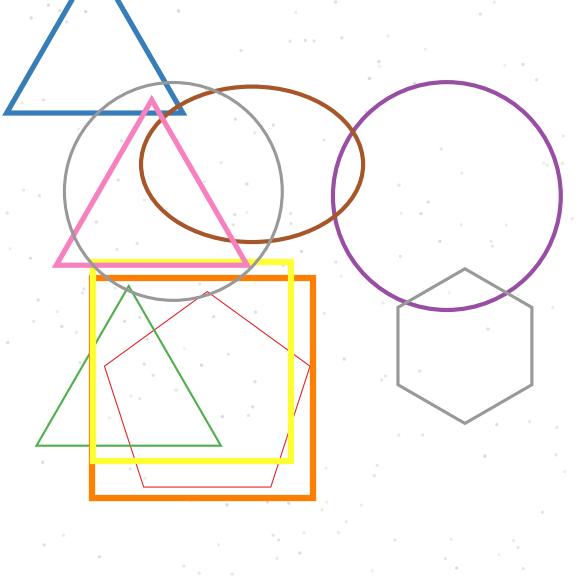[{"shape": "pentagon", "thickness": 0.5, "radius": 0.94, "center": [0.359, 0.307]}, {"shape": "triangle", "thickness": 2.5, "radius": 0.88, "center": [0.164, 0.892]}, {"shape": "triangle", "thickness": 1, "radius": 0.92, "center": [0.223, 0.32]}, {"shape": "circle", "thickness": 2, "radius": 0.99, "center": [0.774, 0.66]}, {"shape": "square", "thickness": 3, "radius": 0.96, "center": [0.351, 0.327]}, {"shape": "square", "thickness": 3, "radius": 0.86, "center": [0.332, 0.373]}, {"shape": "oval", "thickness": 2, "radius": 0.96, "center": [0.436, 0.715]}, {"shape": "triangle", "thickness": 2.5, "radius": 0.95, "center": [0.263, 0.635]}, {"shape": "hexagon", "thickness": 1.5, "radius": 0.67, "center": [0.805, 0.4]}, {"shape": "circle", "thickness": 1.5, "radius": 0.94, "center": [0.3, 0.668]}]